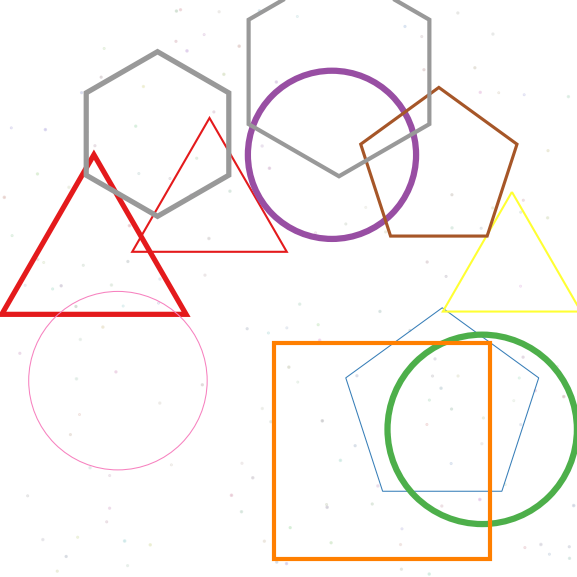[{"shape": "triangle", "thickness": 2.5, "radius": 0.92, "center": [0.163, 0.547]}, {"shape": "triangle", "thickness": 1, "radius": 0.77, "center": [0.363, 0.64]}, {"shape": "pentagon", "thickness": 0.5, "radius": 0.88, "center": [0.766, 0.291]}, {"shape": "circle", "thickness": 3, "radius": 0.82, "center": [0.835, 0.256]}, {"shape": "circle", "thickness": 3, "radius": 0.73, "center": [0.575, 0.731]}, {"shape": "square", "thickness": 2, "radius": 0.94, "center": [0.661, 0.218]}, {"shape": "triangle", "thickness": 1, "radius": 0.69, "center": [0.886, 0.529]}, {"shape": "pentagon", "thickness": 1.5, "radius": 0.71, "center": [0.76, 0.705]}, {"shape": "circle", "thickness": 0.5, "radius": 0.77, "center": [0.204, 0.34]}, {"shape": "hexagon", "thickness": 2.5, "radius": 0.71, "center": [0.273, 0.767]}, {"shape": "hexagon", "thickness": 2, "radius": 0.9, "center": [0.587, 0.875]}]